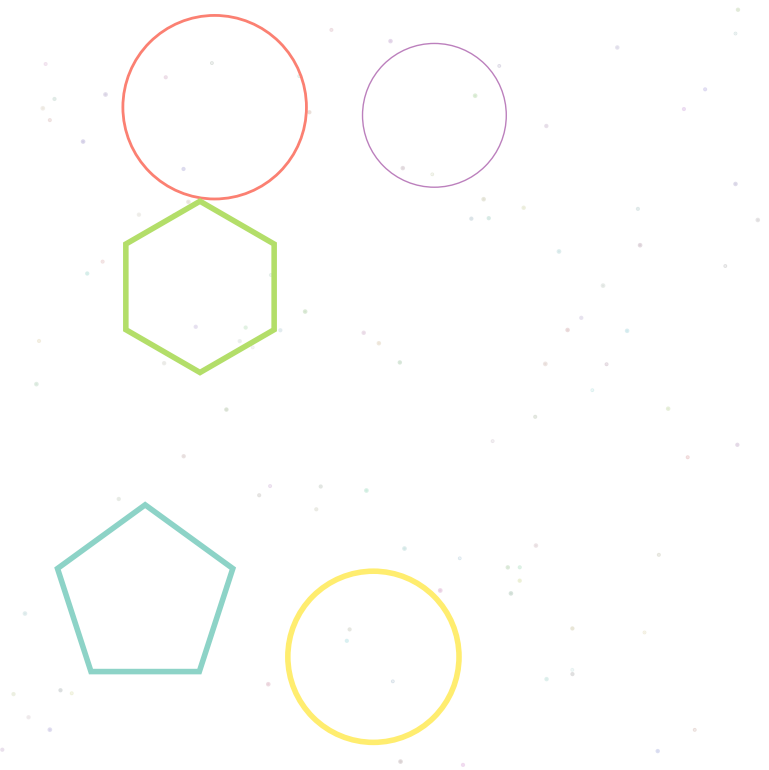[{"shape": "pentagon", "thickness": 2, "radius": 0.6, "center": [0.189, 0.225]}, {"shape": "circle", "thickness": 1, "radius": 0.6, "center": [0.279, 0.861]}, {"shape": "hexagon", "thickness": 2, "radius": 0.56, "center": [0.26, 0.627]}, {"shape": "circle", "thickness": 0.5, "radius": 0.47, "center": [0.564, 0.85]}, {"shape": "circle", "thickness": 2, "radius": 0.56, "center": [0.485, 0.147]}]